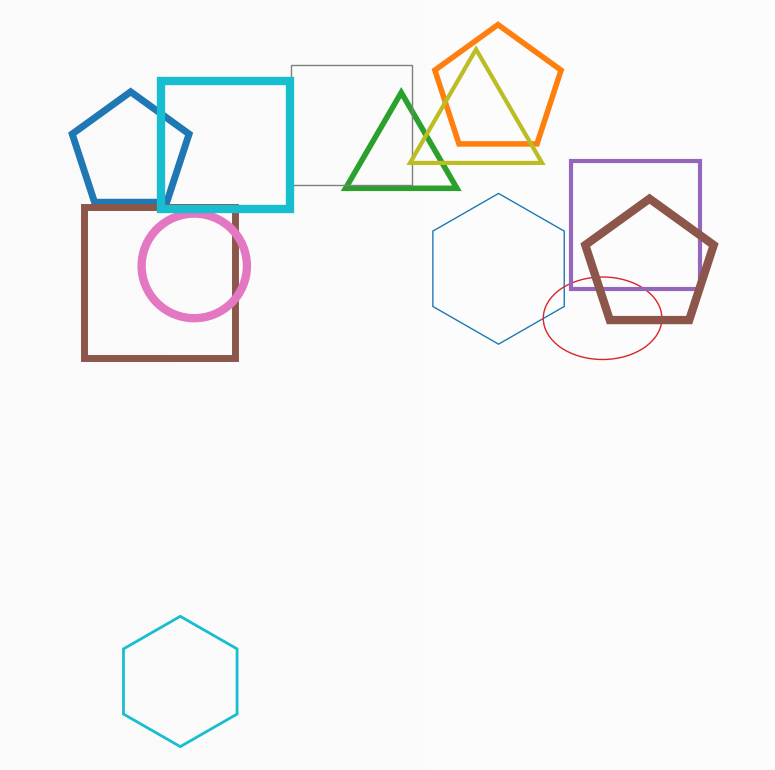[{"shape": "hexagon", "thickness": 0.5, "radius": 0.49, "center": [0.643, 0.651]}, {"shape": "pentagon", "thickness": 2.5, "radius": 0.4, "center": [0.169, 0.801]}, {"shape": "pentagon", "thickness": 2, "radius": 0.43, "center": [0.643, 0.882]}, {"shape": "triangle", "thickness": 2, "radius": 0.41, "center": [0.518, 0.797]}, {"shape": "oval", "thickness": 0.5, "radius": 0.38, "center": [0.778, 0.587]}, {"shape": "square", "thickness": 1.5, "radius": 0.42, "center": [0.82, 0.708]}, {"shape": "pentagon", "thickness": 3, "radius": 0.44, "center": [0.838, 0.655]}, {"shape": "square", "thickness": 2.5, "radius": 0.49, "center": [0.206, 0.633]}, {"shape": "circle", "thickness": 3, "radius": 0.34, "center": [0.251, 0.655]}, {"shape": "square", "thickness": 0.5, "radius": 0.39, "center": [0.454, 0.838]}, {"shape": "triangle", "thickness": 1.5, "radius": 0.49, "center": [0.614, 0.838]}, {"shape": "square", "thickness": 3, "radius": 0.42, "center": [0.291, 0.812]}, {"shape": "hexagon", "thickness": 1, "radius": 0.42, "center": [0.233, 0.115]}]